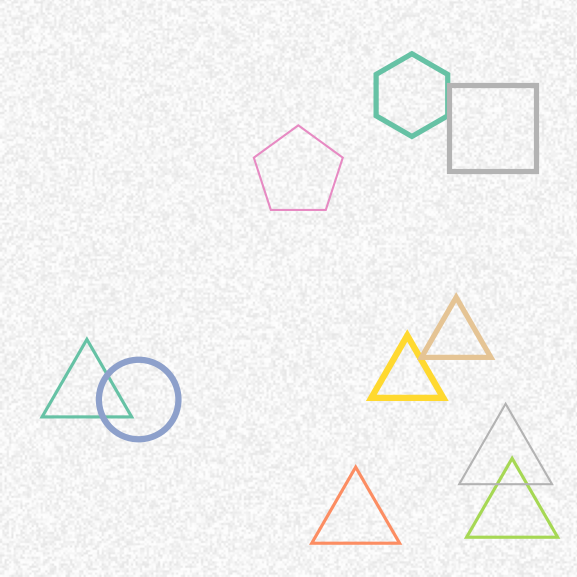[{"shape": "hexagon", "thickness": 2.5, "radius": 0.36, "center": [0.713, 0.834]}, {"shape": "triangle", "thickness": 1.5, "radius": 0.45, "center": [0.15, 0.322]}, {"shape": "triangle", "thickness": 1.5, "radius": 0.44, "center": [0.616, 0.102]}, {"shape": "circle", "thickness": 3, "radius": 0.34, "center": [0.24, 0.307]}, {"shape": "pentagon", "thickness": 1, "radius": 0.4, "center": [0.517, 0.701]}, {"shape": "triangle", "thickness": 1.5, "radius": 0.46, "center": [0.887, 0.114]}, {"shape": "triangle", "thickness": 3, "radius": 0.36, "center": [0.705, 0.346]}, {"shape": "triangle", "thickness": 2.5, "radius": 0.35, "center": [0.79, 0.415]}, {"shape": "square", "thickness": 2.5, "radius": 0.37, "center": [0.853, 0.778]}, {"shape": "triangle", "thickness": 1, "radius": 0.46, "center": [0.876, 0.207]}]